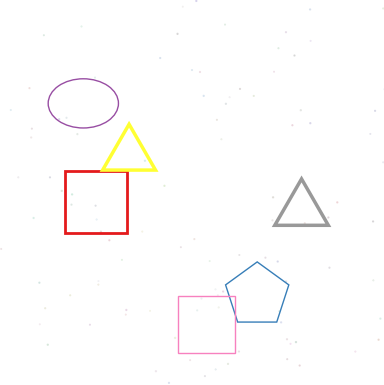[{"shape": "square", "thickness": 2, "radius": 0.4, "center": [0.249, 0.475]}, {"shape": "pentagon", "thickness": 1, "radius": 0.43, "center": [0.668, 0.233]}, {"shape": "oval", "thickness": 1, "radius": 0.46, "center": [0.216, 0.731]}, {"shape": "triangle", "thickness": 2.5, "radius": 0.4, "center": [0.335, 0.598]}, {"shape": "square", "thickness": 1, "radius": 0.37, "center": [0.537, 0.157]}, {"shape": "triangle", "thickness": 2.5, "radius": 0.4, "center": [0.783, 0.455]}]